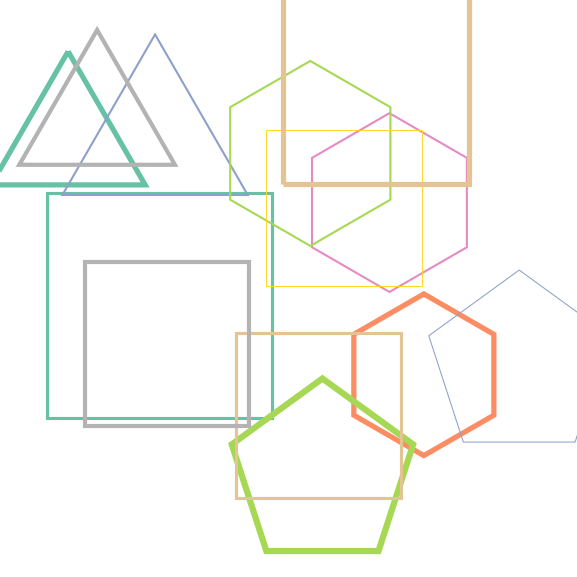[{"shape": "triangle", "thickness": 2.5, "radius": 0.77, "center": [0.118, 0.756]}, {"shape": "square", "thickness": 1.5, "radius": 0.97, "center": [0.276, 0.471]}, {"shape": "hexagon", "thickness": 2.5, "radius": 0.7, "center": [0.734, 0.35]}, {"shape": "pentagon", "thickness": 0.5, "radius": 0.82, "center": [0.899, 0.367]}, {"shape": "triangle", "thickness": 1, "radius": 0.93, "center": [0.269, 0.754]}, {"shape": "hexagon", "thickness": 1, "radius": 0.77, "center": [0.674, 0.648]}, {"shape": "hexagon", "thickness": 1, "radius": 0.8, "center": [0.537, 0.733]}, {"shape": "pentagon", "thickness": 3, "radius": 0.83, "center": [0.558, 0.179]}, {"shape": "square", "thickness": 0.5, "radius": 0.68, "center": [0.595, 0.638]}, {"shape": "square", "thickness": 1.5, "radius": 0.71, "center": [0.551, 0.28]}, {"shape": "square", "thickness": 2.5, "radius": 0.8, "center": [0.651, 0.841]}, {"shape": "square", "thickness": 2, "radius": 0.71, "center": [0.29, 0.404]}, {"shape": "triangle", "thickness": 2, "radius": 0.78, "center": [0.168, 0.792]}]